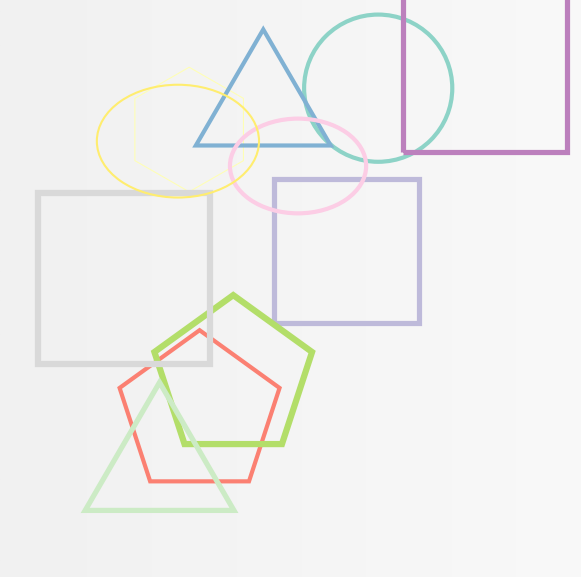[{"shape": "circle", "thickness": 2, "radius": 0.64, "center": [0.651, 0.846]}, {"shape": "hexagon", "thickness": 0.5, "radius": 0.54, "center": [0.325, 0.775]}, {"shape": "square", "thickness": 2.5, "radius": 0.62, "center": [0.597, 0.565]}, {"shape": "pentagon", "thickness": 2, "radius": 0.72, "center": [0.343, 0.283]}, {"shape": "triangle", "thickness": 2, "radius": 0.67, "center": [0.453, 0.814]}, {"shape": "pentagon", "thickness": 3, "radius": 0.71, "center": [0.401, 0.346]}, {"shape": "oval", "thickness": 2, "radius": 0.59, "center": [0.513, 0.712]}, {"shape": "square", "thickness": 3, "radius": 0.74, "center": [0.214, 0.517]}, {"shape": "square", "thickness": 2.5, "radius": 0.71, "center": [0.834, 0.877]}, {"shape": "triangle", "thickness": 2.5, "radius": 0.74, "center": [0.274, 0.189]}, {"shape": "oval", "thickness": 1, "radius": 0.7, "center": [0.306, 0.755]}]